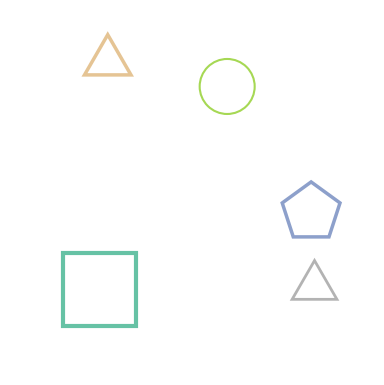[{"shape": "square", "thickness": 3, "radius": 0.47, "center": [0.259, 0.248]}, {"shape": "pentagon", "thickness": 2.5, "radius": 0.39, "center": [0.808, 0.449]}, {"shape": "circle", "thickness": 1.5, "radius": 0.36, "center": [0.59, 0.775]}, {"shape": "triangle", "thickness": 2.5, "radius": 0.35, "center": [0.28, 0.84]}, {"shape": "triangle", "thickness": 2, "radius": 0.34, "center": [0.817, 0.256]}]